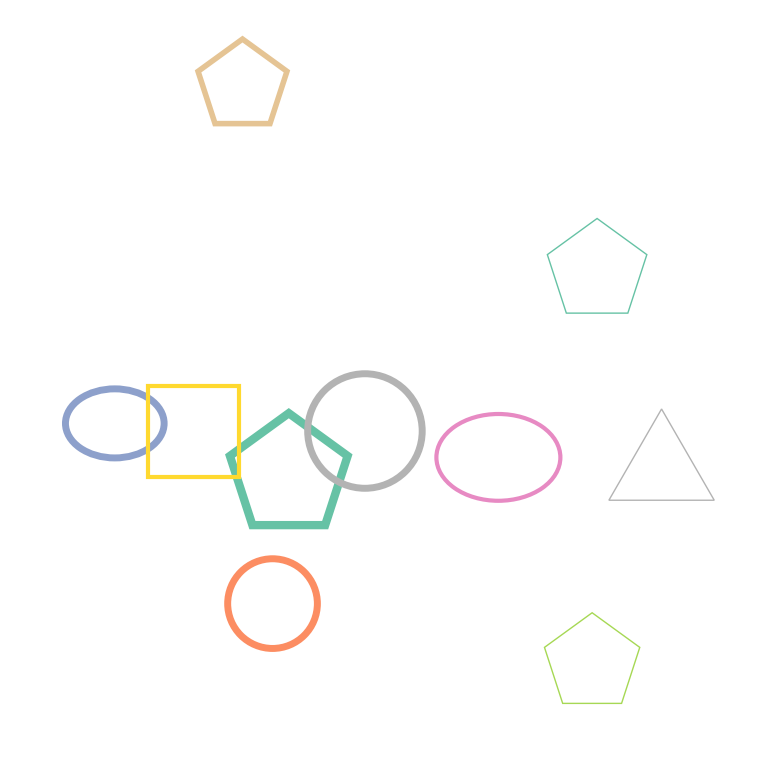[{"shape": "pentagon", "thickness": 3, "radius": 0.4, "center": [0.375, 0.383]}, {"shape": "pentagon", "thickness": 0.5, "radius": 0.34, "center": [0.775, 0.648]}, {"shape": "circle", "thickness": 2.5, "radius": 0.29, "center": [0.354, 0.216]}, {"shape": "oval", "thickness": 2.5, "radius": 0.32, "center": [0.149, 0.45]}, {"shape": "oval", "thickness": 1.5, "radius": 0.4, "center": [0.647, 0.406]}, {"shape": "pentagon", "thickness": 0.5, "radius": 0.33, "center": [0.769, 0.139]}, {"shape": "square", "thickness": 1.5, "radius": 0.3, "center": [0.252, 0.439]}, {"shape": "pentagon", "thickness": 2, "radius": 0.3, "center": [0.315, 0.889]}, {"shape": "triangle", "thickness": 0.5, "radius": 0.39, "center": [0.859, 0.39]}, {"shape": "circle", "thickness": 2.5, "radius": 0.37, "center": [0.474, 0.44]}]